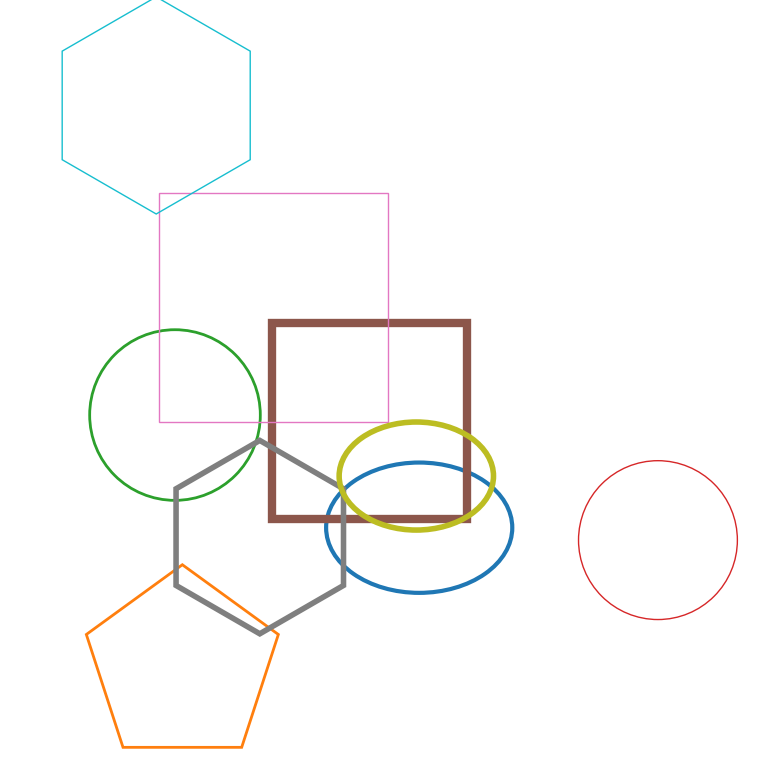[{"shape": "oval", "thickness": 1.5, "radius": 0.6, "center": [0.544, 0.315]}, {"shape": "pentagon", "thickness": 1, "radius": 0.66, "center": [0.237, 0.135]}, {"shape": "circle", "thickness": 1, "radius": 0.55, "center": [0.227, 0.461]}, {"shape": "circle", "thickness": 0.5, "radius": 0.52, "center": [0.854, 0.299]}, {"shape": "square", "thickness": 3, "radius": 0.64, "center": [0.48, 0.453]}, {"shape": "square", "thickness": 0.5, "radius": 0.74, "center": [0.355, 0.601]}, {"shape": "hexagon", "thickness": 2, "radius": 0.63, "center": [0.337, 0.302]}, {"shape": "oval", "thickness": 2, "radius": 0.5, "center": [0.541, 0.382]}, {"shape": "hexagon", "thickness": 0.5, "radius": 0.7, "center": [0.203, 0.863]}]